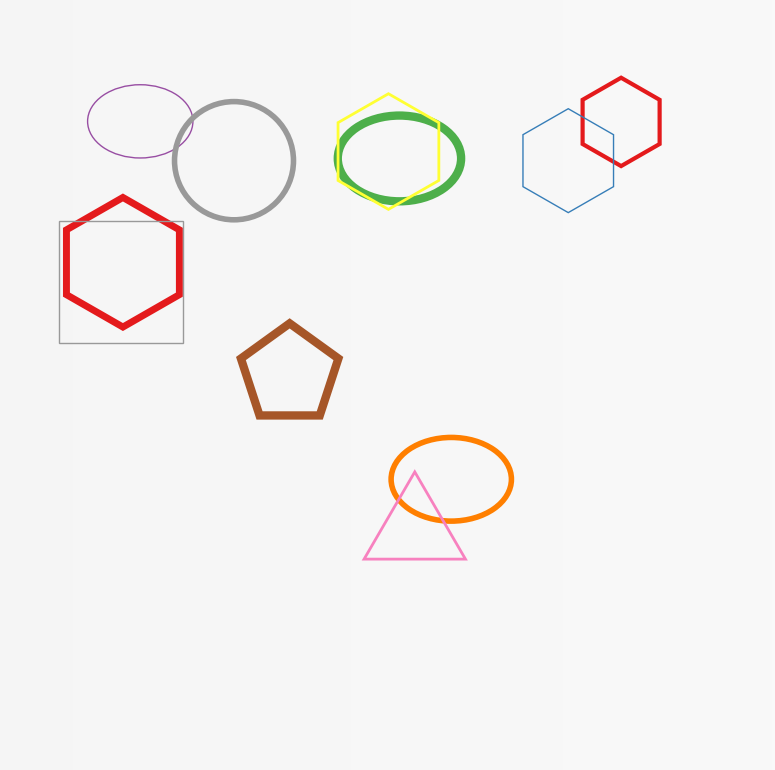[{"shape": "hexagon", "thickness": 2.5, "radius": 0.42, "center": [0.159, 0.659]}, {"shape": "hexagon", "thickness": 1.5, "radius": 0.29, "center": [0.801, 0.842]}, {"shape": "hexagon", "thickness": 0.5, "radius": 0.34, "center": [0.733, 0.791]}, {"shape": "oval", "thickness": 3, "radius": 0.4, "center": [0.515, 0.794]}, {"shape": "oval", "thickness": 0.5, "radius": 0.34, "center": [0.181, 0.842]}, {"shape": "oval", "thickness": 2, "radius": 0.39, "center": [0.582, 0.378]}, {"shape": "hexagon", "thickness": 1, "radius": 0.38, "center": [0.501, 0.803]}, {"shape": "pentagon", "thickness": 3, "radius": 0.33, "center": [0.374, 0.514]}, {"shape": "triangle", "thickness": 1, "radius": 0.38, "center": [0.535, 0.312]}, {"shape": "circle", "thickness": 2, "radius": 0.38, "center": [0.302, 0.791]}, {"shape": "square", "thickness": 0.5, "radius": 0.4, "center": [0.156, 0.634]}]